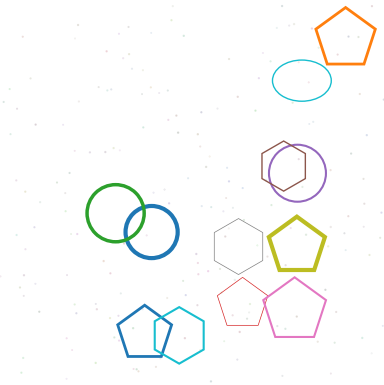[{"shape": "pentagon", "thickness": 2, "radius": 0.37, "center": [0.376, 0.134]}, {"shape": "circle", "thickness": 3, "radius": 0.34, "center": [0.394, 0.397]}, {"shape": "pentagon", "thickness": 2, "radius": 0.41, "center": [0.898, 0.899]}, {"shape": "circle", "thickness": 2.5, "radius": 0.37, "center": [0.3, 0.446]}, {"shape": "pentagon", "thickness": 0.5, "radius": 0.34, "center": [0.63, 0.211]}, {"shape": "circle", "thickness": 1.5, "radius": 0.37, "center": [0.773, 0.55]}, {"shape": "hexagon", "thickness": 1, "radius": 0.33, "center": [0.737, 0.569]}, {"shape": "pentagon", "thickness": 1.5, "radius": 0.43, "center": [0.765, 0.194]}, {"shape": "hexagon", "thickness": 0.5, "radius": 0.36, "center": [0.62, 0.36]}, {"shape": "pentagon", "thickness": 3, "radius": 0.38, "center": [0.771, 0.361]}, {"shape": "oval", "thickness": 1, "radius": 0.38, "center": [0.784, 0.791]}, {"shape": "hexagon", "thickness": 1.5, "radius": 0.37, "center": [0.465, 0.129]}]